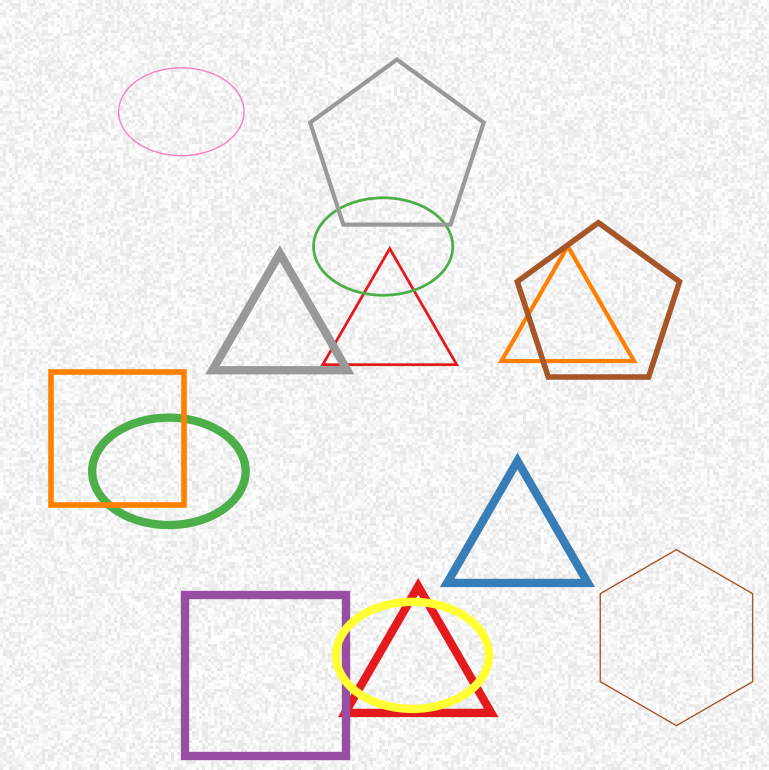[{"shape": "triangle", "thickness": 3, "radius": 0.55, "center": [0.543, 0.129]}, {"shape": "triangle", "thickness": 1, "radius": 0.5, "center": [0.506, 0.577]}, {"shape": "triangle", "thickness": 3, "radius": 0.53, "center": [0.672, 0.296]}, {"shape": "oval", "thickness": 1, "radius": 0.45, "center": [0.498, 0.68]}, {"shape": "oval", "thickness": 3, "radius": 0.5, "center": [0.219, 0.388]}, {"shape": "square", "thickness": 3, "radius": 0.52, "center": [0.345, 0.123]}, {"shape": "square", "thickness": 2, "radius": 0.43, "center": [0.153, 0.43]}, {"shape": "triangle", "thickness": 1.5, "radius": 0.5, "center": [0.737, 0.581]}, {"shape": "oval", "thickness": 3, "radius": 0.5, "center": [0.536, 0.149]}, {"shape": "pentagon", "thickness": 2, "radius": 0.55, "center": [0.777, 0.6]}, {"shape": "hexagon", "thickness": 0.5, "radius": 0.57, "center": [0.878, 0.172]}, {"shape": "oval", "thickness": 0.5, "radius": 0.41, "center": [0.236, 0.855]}, {"shape": "triangle", "thickness": 3, "radius": 0.51, "center": [0.363, 0.57]}, {"shape": "pentagon", "thickness": 1.5, "radius": 0.59, "center": [0.515, 0.804]}]